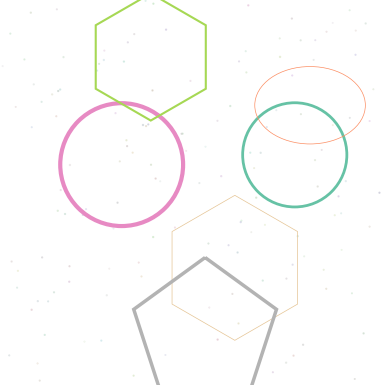[{"shape": "circle", "thickness": 2, "radius": 0.68, "center": [0.766, 0.598]}, {"shape": "oval", "thickness": 0.5, "radius": 0.72, "center": [0.805, 0.727]}, {"shape": "circle", "thickness": 3, "radius": 0.8, "center": [0.316, 0.572]}, {"shape": "hexagon", "thickness": 1.5, "radius": 0.83, "center": [0.392, 0.852]}, {"shape": "hexagon", "thickness": 0.5, "radius": 0.94, "center": [0.61, 0.304]}, {"shape": "pentagon", "thickness": 2.5, "radius": 0.97, "center": [0.533, 0.136]}]